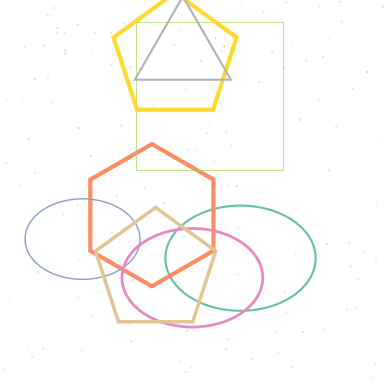[{"shape": "oval", "thickness": 1.5, "radius": 0.98, "center": [0.625, 0.329]}, {"shape": "hexagon", "thickness": 3, "radius": 0.92, "center": [0.394, 0.441]}, {"shape": "oval", "thickness": 1, "radius": 0.75, "center": [0.214, 0.379]}, {"shape": "oval", "thickness": 2, "radius": 0.91, "center": [0.5, 0.279]}, {"shape": "square", "thickness": 0.5, "radius": 0.96, "center": [0.545, 0.751]}, {"shape": "pentagon", "thickness": 3, "radius": 0.84, "center": [0.455, 0.851]}, {"shape": "pentagon", "thickness": 2.5, "radius": 0.82, "center": [0.404, 0.297]}, {"shape": "triangle", "thickness": 1.5, "radius": 0.72, "center": [0.475, 0.865]}]